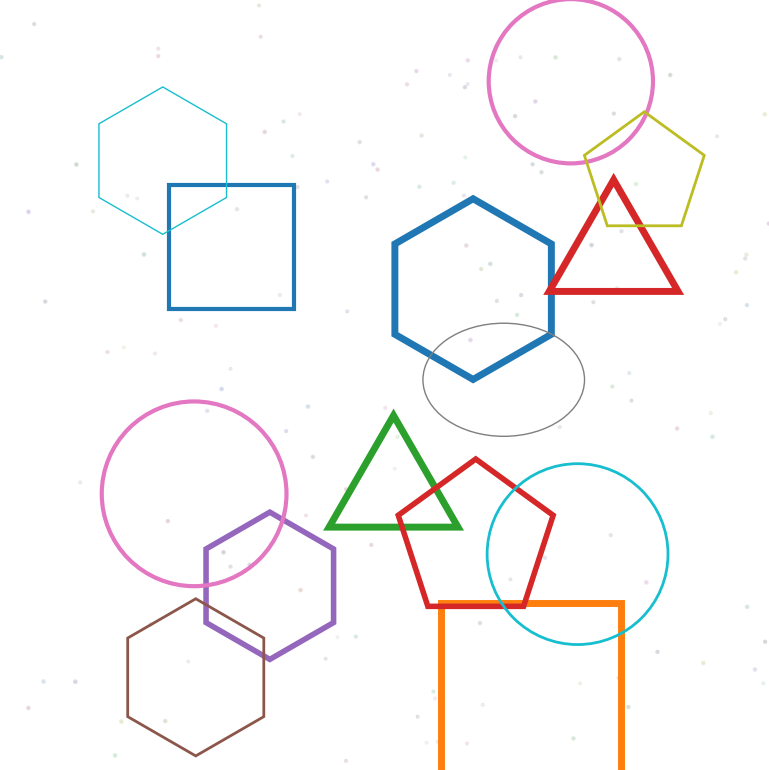[{"shape": "square", "thickness": 1.5, "radius": 0.41, "center": [0.3, 0.679]}, {"shape": "hexagon", "thickness": 2.5, "radius": 0.59, "center": [0.614, 0.625]}, {"shape": "square", "thickness": 2.5, "radius": 0.58, "center": [0.69, 0.101]}, {"shape": "triangle", "thickness": 2.5, "radius": 0.48, "center": [0.511, 0.364]}, {"shape": "triangle", "thickness": 2.5, "radius": 0.48, "center": [0.797, 0.67]}, {"shape": "pentagon", "thickness": 2, "radius": 0.53, "center": [0.618, 0.298]}, {"shape": "hexagon", "thickness": 2, "radius": 0.48, "center": [0.35, 0.239]}, {"shape": "hexagon", "thickness": 1, "radius": 0.51, "center": [0.254, 0.12]}, {"shape": "circle", "thickness": 1.5, "radius": 0.6, "center": [0.252, 0.359]}, {"shape": "circle", "thickness": 1.5, "radius": 0.53, "center": [0.741, 0.894]}, {"shape": "oval", "thickness": 0.5, "radius": 0.52, "center": [0.654, 0.507]}, {"shape": "pentagon", "thickness": 1, "radius": 0.41, "center": [0.837, 0.773]}, {"shape": "circle", "thickness": 1, "radius": 0.59, "center": [0.75, 0.28]}, {"shape": "hexagon", "thickness": 0.5, "radius": 0.48, "center": [0.211, 0.791]}]